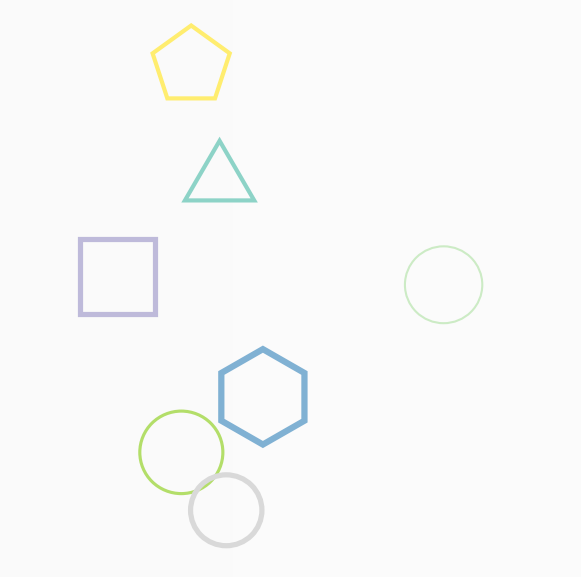[{"shape": "triangle", "thickness": 2, "radius": 0.34, "center": [0.378, 0.686]}, {"shape": "square", "thickness": 2.5, "radius": 0.33, "center": [0.202, 0.52]}, {"shape": "hexagon", "thickness": 3, "radius": 0.41, "center": [0.452, 0.312]}, {"shape": "circle", "thickness": 1.5, "radius": 0.36, "center": [0.312, 0.216]}, {"shape": "circle", "thickness": 2.5, "radius": 0.31, "center": [0.389, 0.116]}, {"shape": "circle", "thickness": 1, "radius": 0.33, "center": [0.763, 0.506]}, {"shape": "pentagon", "thickness": 2, "radius": 0.35, "center": [0.329, 0.885]}]